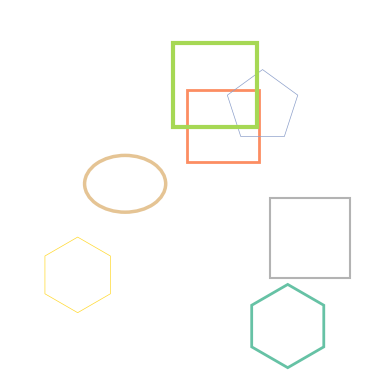[{"shape": "hexagon", "thickness": 2, "radius": 0.54, "center": [0.747, 0.153]}, {"shape": "square", "thickness": 2, "radius": 0.47, "center": [0.578, 0.672]}, {"shape": "pentagon", "thickness": 0.5, "radius": 0.48, "center": [0.682, 0.723]}, {"shape": "square", "thickness": 3, "radius": 0.55, "center": [0.559, 0.78]}, {"shape": "hexagon", "thickness": 0.5, "radius": 0.49, "center": [0.202, 0.286]}, {"shape": "oval", "thickness": 2.5, "radius": 0.53, "center": [0.325, 0.523]}, {"shape": "square", "thickness": 1.5, "radius": 0.52, "center": [0.805, 0.383]}]